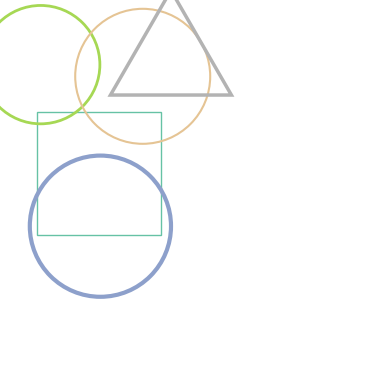[{"shape": "square", "thickness": 1, "radius": 0.8, "center": [0.257, 0.549]}, {"shape": "circle", "thickness": 3, "radius": 0.92, "center": [0.261, 0.413]}, {"shape": "circle", "thickness": 2, "radius": 0.77, "center": [0.106, 0.832]}, {"shape": "circle", "thickness": 1.5, "radius": 0.88, "center": [0.371, 0.802]}, {"shape": "triangle", "thickness": 2.5, "radius": 0.91, "center": [0.444, 0.844]}]